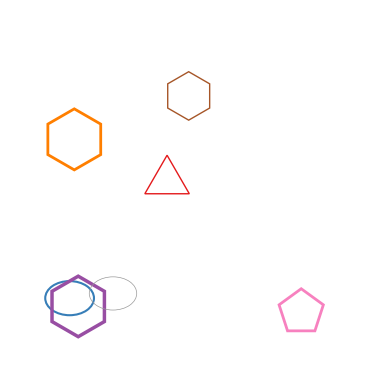[{"shape": "triangle", "thickness": 1, "radius": 0.33, "center": [0.434, 0.53]}, {"shape": "oval", "thickness": 1.5, "radius": 0.32, "center": [0.181, 0.226]}, {"shape": "hexagon", "thickness": 2.5, "radius": 0.39, "center": [0.203, 0.204]}, {"shape": "hexagon", "thickness": 2, "radius": 0.4, "center": [0.193, 0.638]}, {"shape": "hexagon", "thickness": 1, "radius": 0.31, "center": [0.49, 0.751]}, {"shape": "pentagon", "thickness": 2, "radius": 0.3, "center": [0.782, 0.19]}, {"shape": "oval", "thickness": 0.5, "radius": 0.31, "center": [0.294, 0.238]}]